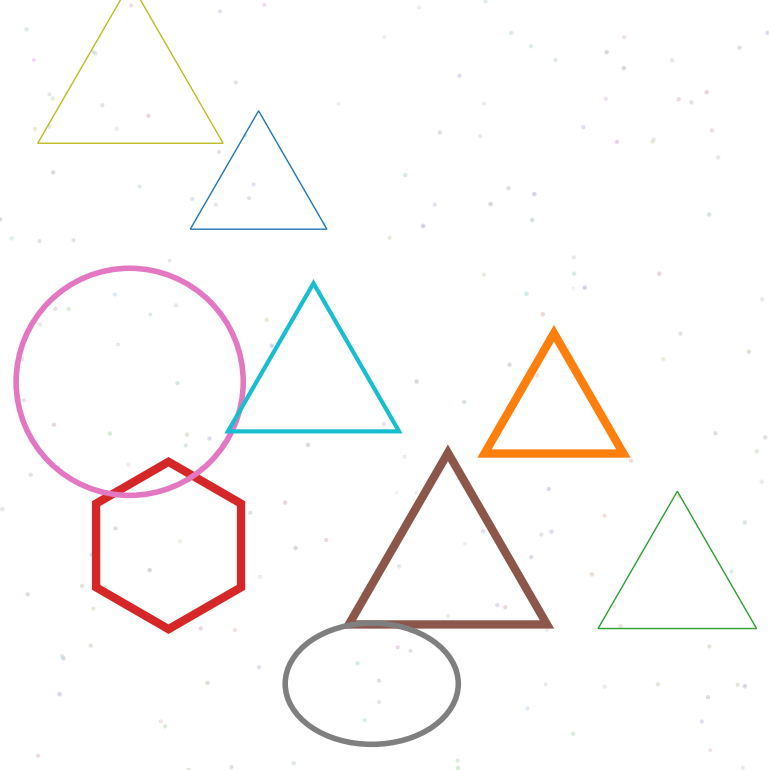[{"shape": "triangle", "thickness": 0.5, "radius": 0.51, "center": [0.336, 0.754]}, {"shape": "triangle", "thickness": 3, "radius": 0.52, "center": [0.719, 0.463]}, {"shape": "triangle", "thickness": 0.5, "radius": 0.59, "center": [0.88, 0.243]}, {"shape": "hexagon", "thickness": 3, "radius": 0.54, "center": [0.219, 0.292]}, {"shape": "triangle", "thickness": 3, "radius": 0.74, "center": [0.582, 0.263]}, {"shape": "circle", "thickness": 2, "radius": 0.74, "center": [0.168, 0.504]}, {"shape": "oval", "thickness": 2, "radius": 0.56, "center": [0.483, 0.112]}, {"shape": "triangle", "thickness": 0.5, "radius": 0.7, "center": [0.169, 0.883]}, {"shape": "triangle", "thickness": 1.5, "radius": 0.64, "center": [0.407, 0.504]}]